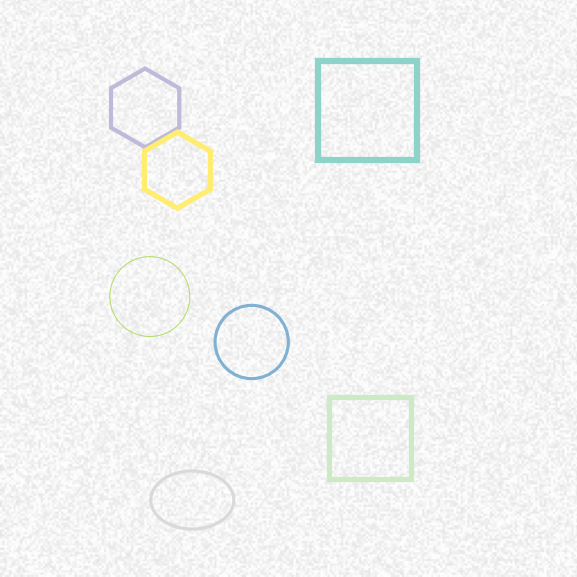[{"shape": "square", "thickness": 3, "radius": 0.43, "center": [0.637, 0.808]}, {"shape": "hexagon", "thickness": 2, "radius": 0.34, "center": [0.251, 0.812]}, {"shape": "circle", "thickness": 1.5, "radius": 0.32, "center": [0.436, 0.407]}, {"shape": "circle", "thickness": 0.5, "radius": 0.35, "center": [0.259, 0.486]}, {"shape": "oval", "thickness": 1.5, "radius": 0.36, "center": [0.333, 0.133]}, {"shape": "square", "thickness": 2.5, "radius": 0.35, "center": [0.64, 0.24]}, {"shape": "hexagon", "thickness": 2.5, "radius": 0.33, "center": [0.307, 0.704]}]